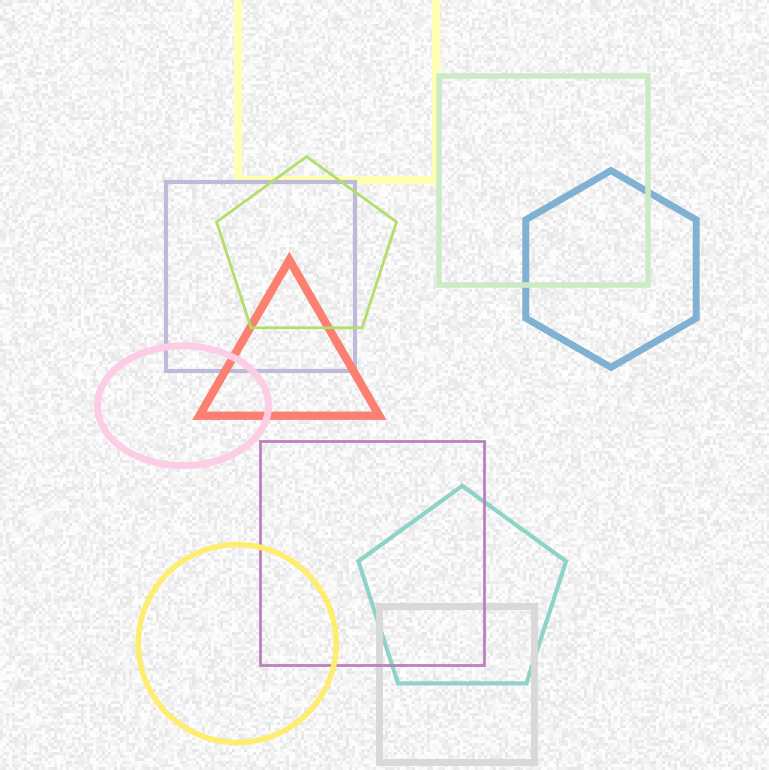[{"shape": "pentagon", "thickness": 1.5, "radius": 0.71, "center": [0.6, 0.227]}, {"shape": "square", "thickness": 3, "radius": 0.64, "center": [0.438, 0.895]}, {"shape": "square", "thickness": 1.5, "radius": 0.61, "center": [0.338, 0.641]}, {"shape": "triangle", "thickness": 3, "radius": 0.67, "center": [0.376, 0.528]}, {"shape": "hexagon", "thickness": 2.5, "radius": 0.64, "center": [0.793, 0.651]}, {"shape": "pentagon", "thickness": 1, "radius": 0.61, "center": [0.398, 0.674]}, {"shape": "oval", "thickness": 2.5, "radius": 0.56, "center": [0.238, 0.473]}, {"shape": "square", "thickness": 2.5, "radius": 0.5, "center": [0.593, 0.112]}, {"shape": "square", "thickness": 1, "radius": 0.73, "center": [0.483, 0.282]}, {"shape": "square", "thickness": 2, "radius": 0.68, "center": [0.706, 0.765]}, {"shape": "circle", "thickness": 2, "radius": 0.64, "center": [0.308, 0.164]}]